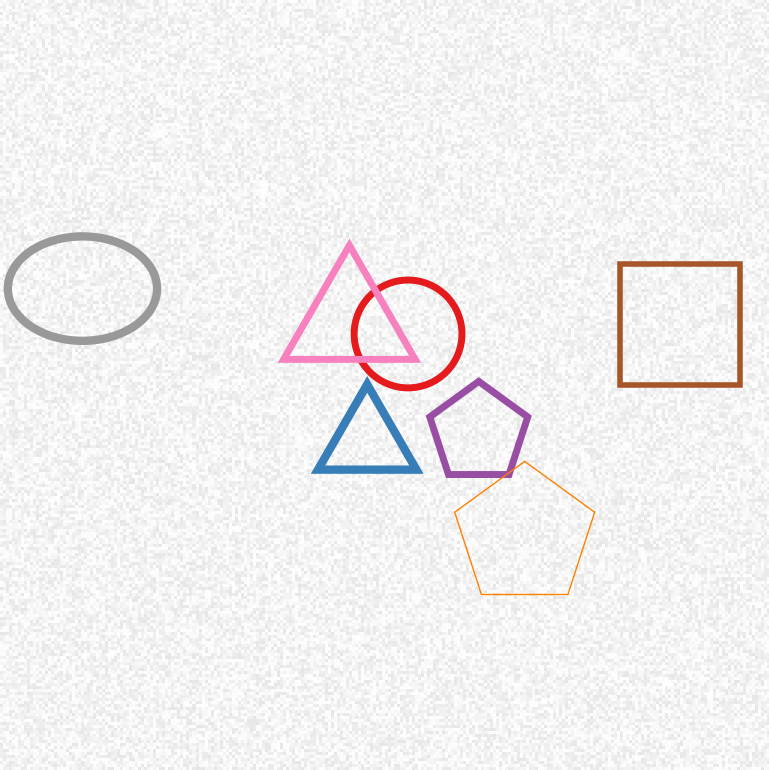[{"shape": "circle", "thickness": 2.5, "radius": 0.35, "center": [0.53, 0.566]}, {"shape": "triangle", "thickness": 3, "radius": 0.37, "center": [0.477, 0.427]}, {"shape": "pentagon", "thickness": 2.5, "radius": 0.33, "center": [0.622, 0.438]}, {"shape": "pentagon", "thickness": 0.5, "radius": 0.48, "center": [0.681, 0.305]}, {"shape": "square", "thickness": 2, "radius": 0.39, "center": [0.883, 0.579]}, {"shape": "triangle", "thickness": 2.5, "radius": 0.49, "center": [0.454, 0.583]}, {"shape": "oval", "thickness": 3, "radius": 0.48, "center": [0.107, 0.625]}]